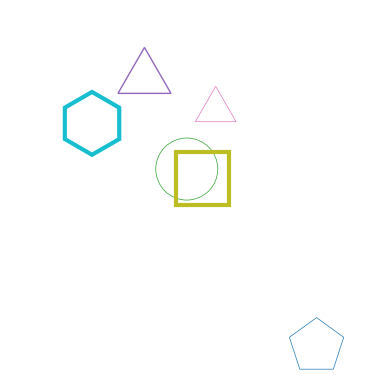[{"shape": "pentagon", "thickness": 0.5, "radius": 0.37, "center": [0.822, 0.101]}, {"shape": "circle", "thickness": 0.5, "radius": 0.4, "center": [0.485, 0.561]}, {"shape": "triangle", "thickness": 1, "radius": 0.4, "center": [0.375, 0.797]}, {"shape": "triangle", "thickness": 0.5, "radius": 0.31, "center": [0.56, 0.714]}, {"shape": "square", "thickness": 3, "radius": 0.34, "center": [0.525, 0.535]}, {"shape": "hexagon", "thickness": 3, "radius": 0.41, "center": [0.239, 0.68]}]